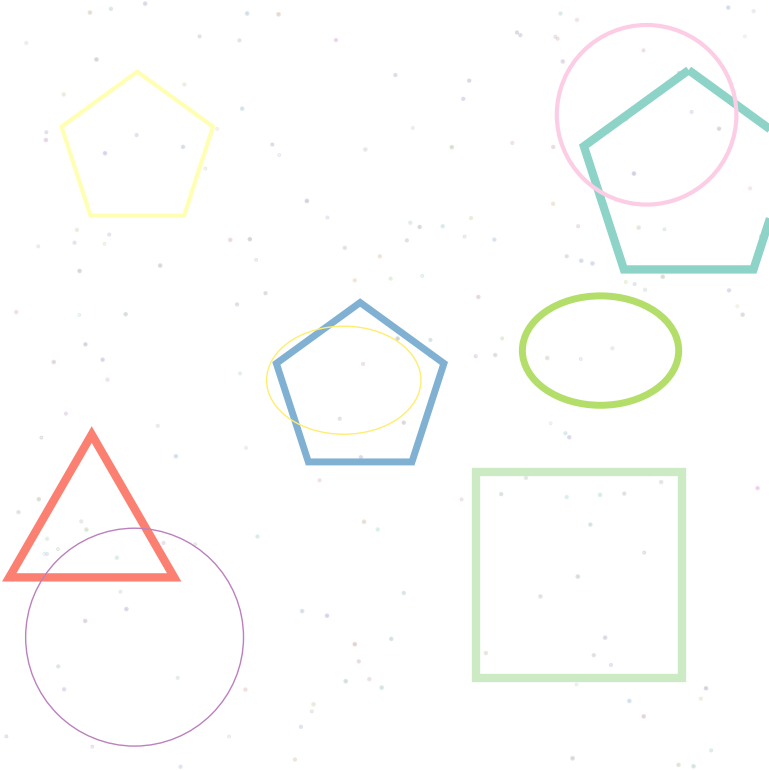[{"shape": "pentagon", "thickness": 3, "radius": 0.72, "center": [0.894, 0.766]}, {"shape": "pentagon", "thickness": 1.5, "radius": 0.52, "center": [0.178, 0.804]}, {"shape": "triangle", "thickness": 3, "radius": 0.62, "center": [0.119, 0.312]}, {"shape": "pentagon", "thickness": 2.5, "radius": 0.57, "center": [0.468, 0.493]}, {"shape": "oval", "thickness": 2.5, "radius": 0.51, "center": [0.78, 0.545]}, {"shape": "circle", "thickness": 1.5, "radius": 0.58, "center": [0.84, 0.851]}, {"shape": "circle", "thickness": 0.5, "radius": 0.71, "center": [0.175, 0.173]}, {"shape": "square", "thickness": 3, "radius": 0.67, "center": [0.752, 0.253]}, {"shape": "oval", "thickness": 0.5, "radius": 0.5, "center": [0.446, 0.506]}]